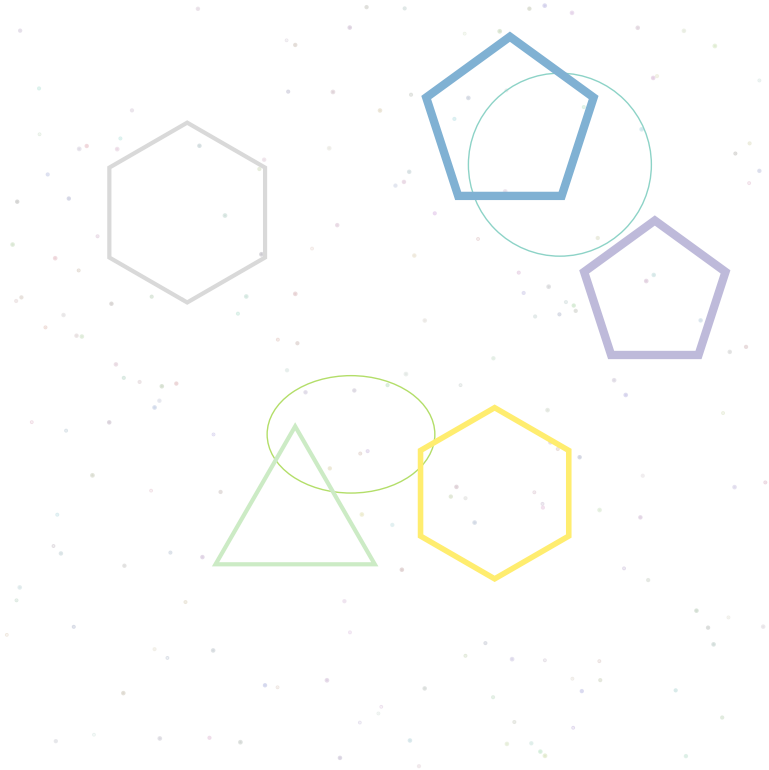[{"shape": "circle", "thickness": 0.5, "radius": 0.59, "center": [0.727, 0.786]}, {"shape": "pentagon", "thickness": 3, "radius": 0.48, "center": [0.85, 0.617]}, {"shape": "pentagon", "thickness": 3, "radius": 0.57, "center": [0.662, 0.838]}, {"shape": "oval", "thickness": 0.5, "radius": 0.54, "center": [0.456, 0.436]}, {"shape": "hexagon", "thickness": 1.5, "radius": 0.58, "center": [0.243, 0.724]}, {"shape": "triangle", "thickness": 1.5, "radius": 0.6, "center": [0.383, 0.327]}, {"shape": "hexagon", "thickness": 2, "radius": 0.56, "center": [0.642, 0.359]}]